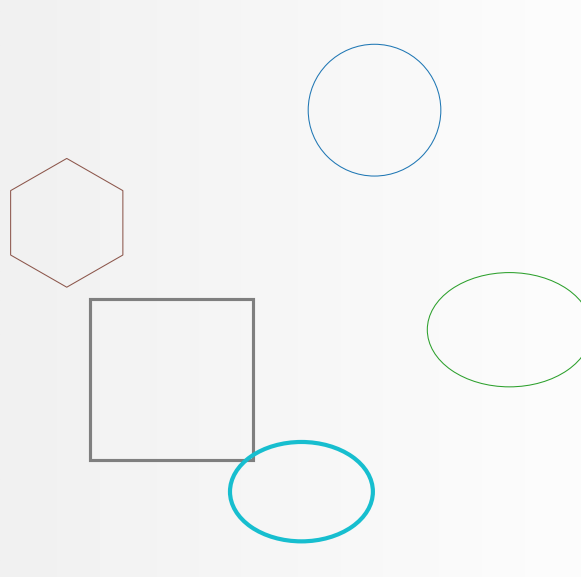[{"shape": "circle", "thickness": 0.5, "radius": 0.57, "center": [0.644, 0.808]}, {"shape": "oval", "thickness": 0.5, "radius": 0.71, "center": [0.876, 0.428]}, {"shape": "hexagon", "thickness": 0.5, "radius": 0.56, "center": [0.115, 0.613]}, {"shape": "square", "thickness": 1.5, "radius": 0.7, "center": [0.295, 0.342]}, {"shape": "oval", "thickness": 2, "radius": 0.61, "center": [0.519, 0.148]}]